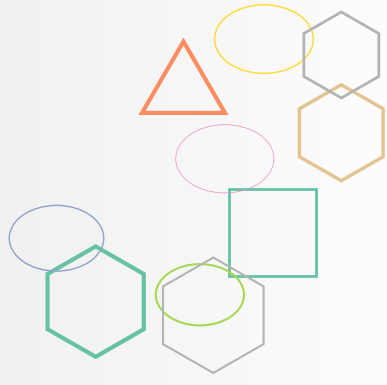[{"shape": "square", "thickness": 2, "radius": 0.56, "center": [0.702, 0.396]}, {"shape": "hexagon", "thickness": 3, "radius": 0.72, "center": [0.247, 0.217]}, {"shape": "triangle", "thickness": 3, "radius": 0.62, "center": [0.474, 0.769]}, {"shape": "oval", "thickness": 1, "radius": 0.61, "center": [0.146, 0.381]}, {"shape": "oval", "thickness": 0.5, "radius": 0.63, "center": [0.58, 0.588]}, {"shape": "oval", "thickness": 1.5, "radius": 0.57, "center": [0.516, 0.234]}, {"shape": "oval", "thickness": 1, "radius": 0.64, "center": [0.681, 0.898]}, {"shape": "hexagon", "thickness": 2.5, "radius": 0.62, "center": [0.881, 0.655]}, {"shape": "hexagon", "thickness": 1.5, "radius": 0.75, "center": [0.55, 0.181]}, {"shape": "hexagon", "thickness": 2, "radius": 0.56, "center": [0.881, 0.857]}]